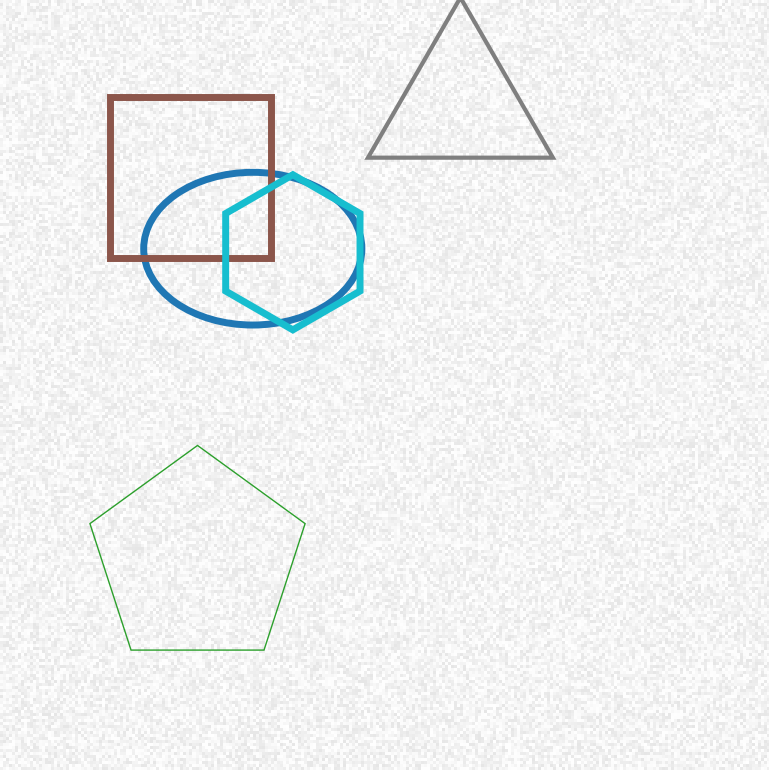[{"shape": "oval", "thickness": 2.5, "radius": 0.71, "center": [0.328, 0.677]}, {"shape": "pentagon", "thickness": 0.5, "radius": 0.73, "center": [0.257, 0.275]}, {"shape": "square", "thickness": 2.5, "radius": 0.52, "center": [0.248, 0.769]}, {"shape": "triangle", "thickness": 1.5, "radius": 0.69, "center": [0.598, 0.865]}, {"shape": "hexagon", "thickness": 2.5, "radius": 0.5, "center": [0.38, 0.672]}]